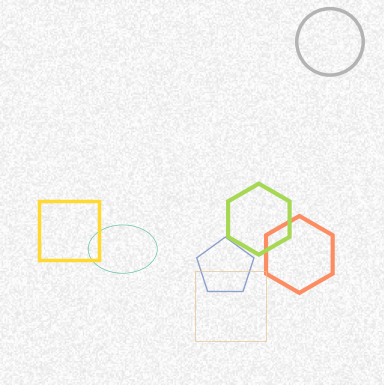[{"shape": "oval", "thickness": 0.5, "radius": 0.45, "center": [0.319, 0.353]}, {"shape": "hexagon", "thickness": 3, "radius": 0.5, "center": [0.778, 0.339]}, {"shape": "pentagon", "thickness": 1, "radius": 0.39, "center": [0.585, 0.306]}, {"shape": "hexagon", "thickness": 3, "radius": 0.46, "center": [0.672, 0.431]}, {"shape": "square", "thickness": 2.5, "radius": 0.39, "center": [0.18, 0.401]}, {"shape": "square", "thickness": 0.5, "radius": 0.46, "center": [0.599, 0.204]}, {"shape": "circle", "thickness": 2.5, "radius": 0.43, "center": [0.857, 0.891]}]